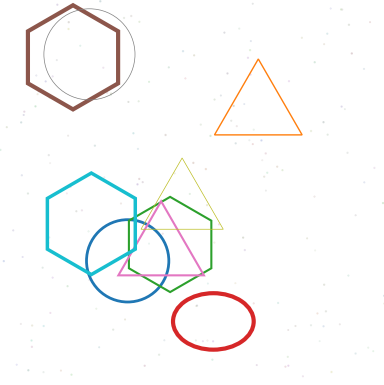[{"shape": "circle", "thickness": 2, "radius": 0.53, "center": [0.332, 0.322]}, {"shape": "triangle", "thickness": 1, "radius": 0.66, "center": [0.671, 0.715]}, {"shape": "hexagon", "thickness": 1.5, "radius": 0.62, "center": [0.442, 0.365]}, {"shape": "oval", "thickness": 3, "radius": 0.52, "center": [0.554, 0.165]}, {"shape": "hexagon", "thickness": 3, "radius": 0.68, "center": [0.19, 0.851]}, {"shape": "triangle", "thickness": 1.5, "radius": 0.64, "center": [0.419, 0.349]}, {"shape": "circle", "thickness": 0.5, "radius": 0.59, "center": [0.232, 0.859]}, {"shape": "triangle", "thickness": 0.5, "radius": 0.62, "center": [0.473, 0.466]}, {"shape": "hexagon", "thickness": 2.5, "radius": 0.66, "center": [0.237, 0.419]}]